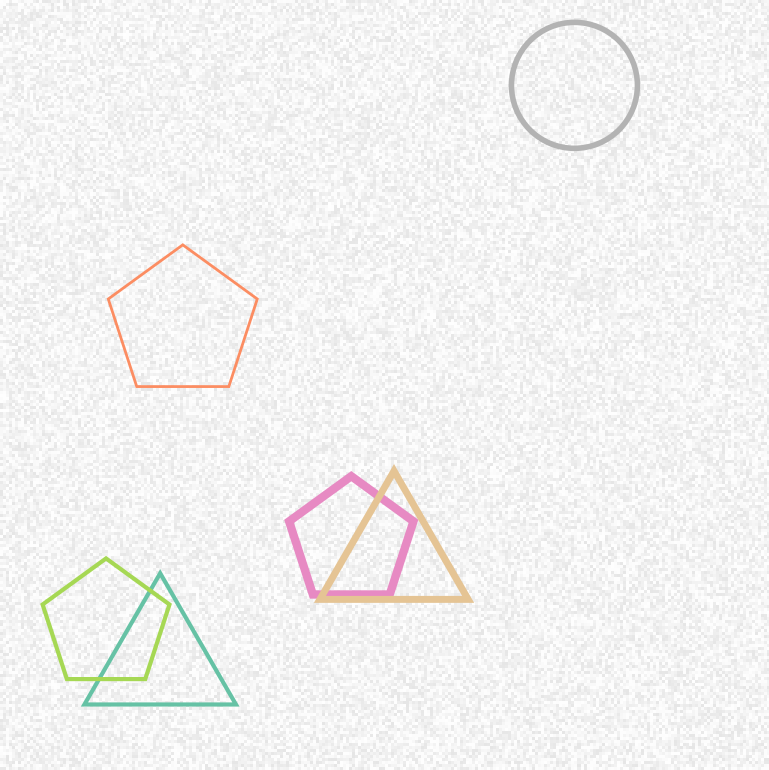[{"shape": "triangle", "thickness": 1.5, "radius": 0.57, "center": [0.208, 0.142]}, {"shape": "pentagon", "thickness": 1, "radius": 0.51, "center": [0.237, 0.58]}, {"shape": "pentagon", "thickness": 3, "radius": 0.42, "center": [0.456, 0.297]}, {"shape": "pentagon", "thickness": 1.5, "radius": 0.43, "center": [0.138, 0.188]}, {"shape": "triangle", "thickness": 2.5, "radius": 0.56, "center": [0.512, 0.277]}, {"shape": "circle", "thickness": 2, "radius": 0.41, "center": [0.746, 0.889]}]